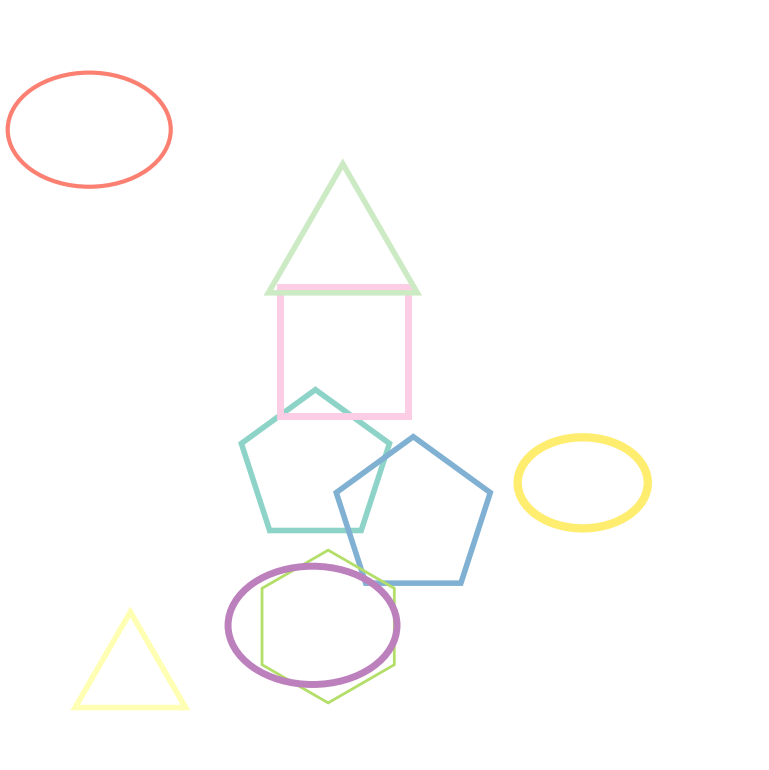[{"shape": "pentagon", "thickness": 2, "radius": 0.51, "center": [0.41, 0.393]}, {"shape": "triangle", "thickness": 2, "radius": 0.41, "center": [0.169, 0.122]}, {"shape": "oval", "thickness": 1.5, "radius": 0.53, "center": [0.116, 0.832]}, {"shape": "pentagon", "thickness": 2, "radius": 0.53, "center": [0.537, 0.328]}, {"shape": "hexagon", "thickness": 1, "radius": 0.5, "center": [0.426, 0.186]}, {"shape": "square", "thickness": 2.5, "radius": 0.42, "center": [0.447, 0.544]}, {"shape": "oval", "thickness": 2.5, "radius": 0.55, "center": [0.406, 0.188]}, {"shape": "triangle", "thickness": 2, "radius": 0.56, "center": [0.445, 0.676]}, {"shape": "oval", "thickness": 3, "radius": 0.42, "center": [0.757, 0.373]}]